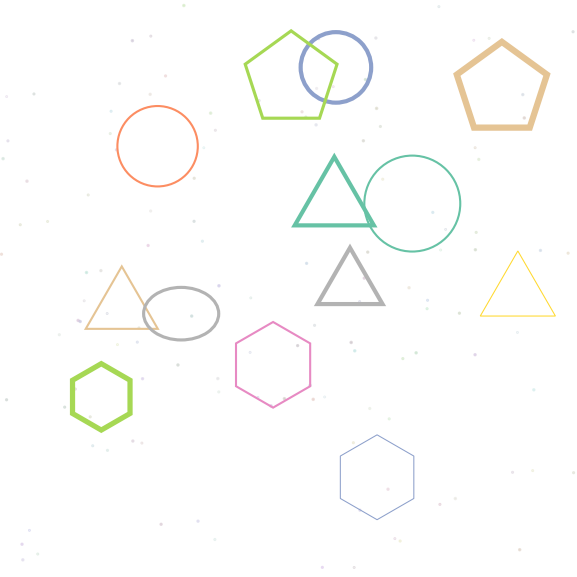[{"shape": "circle", "thickness": 1, "radius": 0.42, "center": [0.714, 0.647]}, {"shape": "triangle", "thickness": 2, "radius": 0.4, "center": [0.579, 0.648]}, {"shape": "circle", "thickness": 1, "radius": 0.35, "center": [0.273, 0.746]}, {"shape": "hexagon", "thickness": 0.5, "radius": 0.37, "center": [0.653, 0.173]}, {"shape": "circle", "thickness": 2, "radius": 0.31, "center": [0.582, 0.882]}, {"shape": "hexagon", "thickness": 1, "radius": 0.37, "center": [0.473, 0.367]}, {"shape": "hexagon", "thickness": 2.5, "radius": 0.29, "center": [0.175, 0.312]}, {"shape": "pentagon", "thickness": 1.5, "radius": 0.42, "center": [0.504, 0.862]}, {"shape": "triangle", "thickness": 0.5, "radius": 0.38, "center": [0.897, 0.489]}, {"shape": "triangle", "thickness": 1, "radius": 0.36, "center": [0.211, 0.466]}, {"shape": "pentagon", "thickness": 3, "radius": 0.41, "center": [0.869, 0.845]}, {"shape": "oval", "thickness": 1.5, "radius": 0.33, "center": [0.314, 0.456]}, {"shape": "triangle", "thickness": 2, "radius": 0.33, "center": [0.606, 0.505]}]